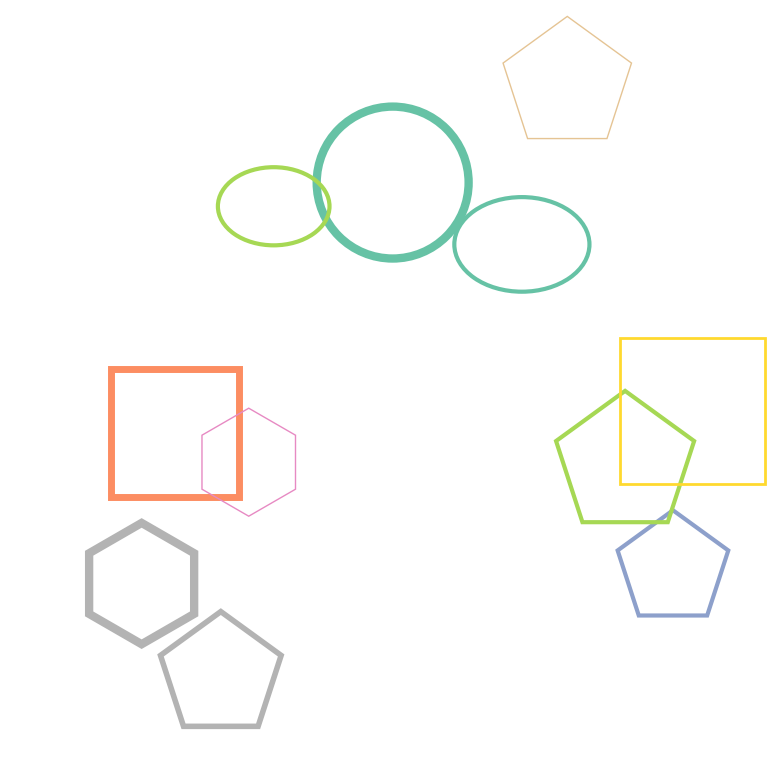[{"shape": "oval", "thickness": 1.5, "radius": 0.44, "center": [0.678, 0.683]}, {"shape": "circle", "thickness": 3, "radius": 0.49, "center": [0.51, 0.763]}, {"shape": "square", "thickness": 2.5, "radius": 0.42, "center": [0.227, 0.438]}, {"shape": "pentagon", "thickness": 1.5, "radius": 0.38, "center": [0.874, 0.262]}, {"shape": "hexagon", "thickness": 0.5, "radius": 0.35, "center": [0.323, 0.4]}, {"shape": "pentagon", "thickness": 1.5, "radius": 0.47, "center": [0.812, 0.398]}, {"shape": "oval", "thickness": 1.5, "radius": 0.36, "center": [0.355, 0.732]}, {"shape": "square", "thickness": 1, "radius": 0.47, "center": [0.899, 0.466]}, {"shape": "pentagon", "thickness": 0.5, "radius": 0.44, "center": [0.737, 0.891]}, {"shape": "pentagon", "thickness": 2, "radius": 0.41, "center": [0.287, 0.123]}, {"shape": "hexagon", "thickness": 3, "radius": 0.39, "center": [0.184, 0.242]}]